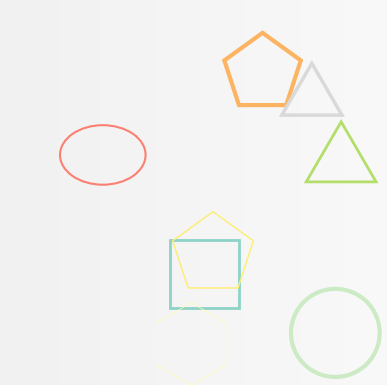[{"shape": "square", "thickness": 2, "radius": 0.44, "center": [0.528, 0.288]}, {"shape": "hexagon", "thickness": 0.5, "radius": 0.53, "center": [0.494, 0.107]}, {"shape": "oval", "thickness": 1.5, "radius": 0.55, "center": [0.265, 0.598]}, {"shape": "pentagon", "thickness": 3, "radius": 0.52, "center": [0.678, 0.811]}, {"shape": "triangle", "thickness": 2, "radius": 0.52, "center": [0.88, 0.58]}, {"shape": "triangle", "thickness": 2.5, "radius": 0.45, "center": [0.805, 0.746]}, {"shape": "circle", "thickness": 3, "radius": 0.57, "center": [0.865, 0.135]}, {"shape": "pentagon", "thickness": 1, "radius": 0.55, "center": [0.55, 0.341]}]